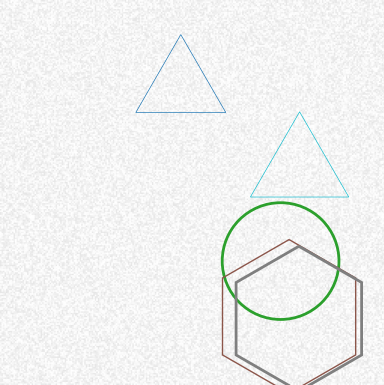[{"shape": "triangle", "thickness": 0.5, "radius": 0.67, "center": [0.47, 0.775]}, {"shape": "circle", "thickness": 2, "radius": 0.76, "center": [0.729, 0.322]}, {"shape": "hexagon", "thickness": 1, "radius": 1.0, "center": [0.751, 0.178]}, {"shape": "hexagon", "thickness": 2, "radius": 0.94, "center": [0.776, 0.172]}, {"shape": "triangle", "thickness": 0.5, "radius": 0.74, "center": [0.778, 0.562]}]